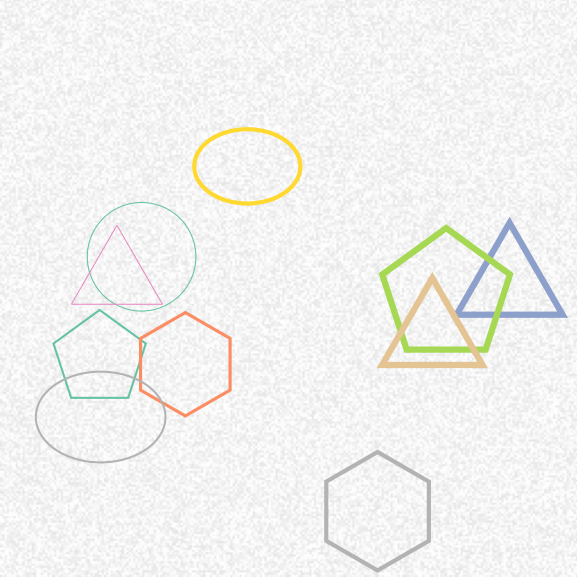[{"shape": "pentagon", "thickness": 1, "radius": 0.42, "center": [0.173, 0.378]}, {"shape": "circle", "thickness": 0.5, "radius": 0.47, "center": [0.245, 0.555]}, {"shape": "hexagon", "thickness": 1.5, "radius": 0.45, "center": [0.321, 0.368]}, {"shape": "triangle", "thickness": 3, "radius": 0.53, "center": [0.882, 0.507]}, {"shape": "triangle", "thickness": 0.5, "radius": 0.46, "center": [0.202, 0.518]}, {"shape": "pentagon", "thickness": 3, "radius": 0.58, "center": [0.773, 0.488]}, {"shape": "oval", "thickness": 2, "radius": 0.46, "center": [0.428, 0.711]}, {"shape": "triangle", "thickness": 3, "radius": 0.5, "center": [0.749, 0.417]}, {"shape": "oval", "thickness": 1, "radius": 0.56, "center": [0.174, 0.277]}, {"shape": "hexagon", "thickness": 2, "radius": 0.51, "center": [0.654, 0.114]}]